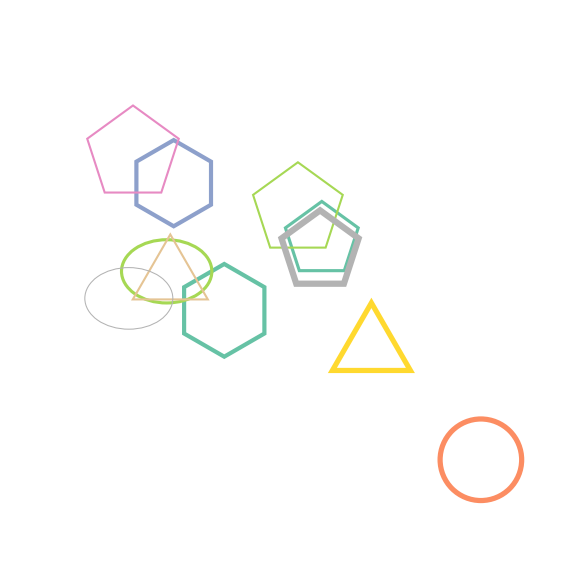[{"shape": "hexagon", "thickness": 2, "radius": 0.4, "center": [0.388, 0.462]}, {"shape": "pentagon", "thickness": 1.5, "radius": 0.33, "center": [0.557, 0.584]}, {"shape": "circle", "thickness": 2.5, "radius": 0.35, "center": [0.833, 0.203]}, {"shape": "hexagon", "thickness": 2, "radius": 0.37, "center": [0.301, 0.682]}, {"shape": "pentagon", "thickness": 1, "radius": 0.42, "center": [0.23, 0.733]}, {"shape": "pentagon", "thickness": 1, "radius": 0.41, "center": [0.516, 0.636]}, {"shape": "oval", "thickness": 1.5, "radius": 0.39, "center": [0.289, 0.529]}, {"shape": "triangle", "thickness": 2.5, "radius": 0.39, "center": [0.643, 0.397]}, {"shape": "triangle", "thickness": 1, "radius": 0.37, "center": [0.295, 0.518]}, {"shape": "oval", "thickness": 0.5, "radius": 0.38, "center": [0.223, 0.482]}, {"shape": "pentagon", "thickness": 3, "radius": 0.35, "center": [0.554, 0.565]}]